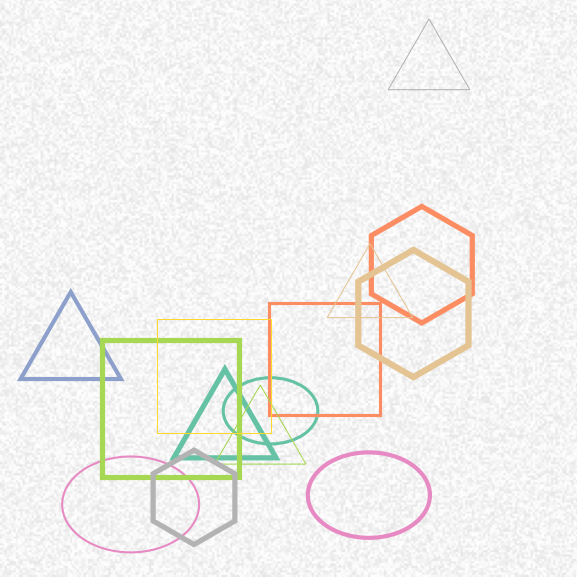[{"shape": "oval", "thickness": 1.5, "radius": 0.41, "center": [0.468, 0.288]}, {"shape": "triangle", "thickness": 2.5, "radius": 0.51, "center": [0.389, 0.258]}, {"shape": "square", "thickness": 1.5, "radius": 0.48, "center": [0.561, 0.378]}, {"shape": "hexagon", "thickness": 2.5, "radius": 0.5, "center": [0.73, 0.541]}, {"shape": "triangle", "thickness": 2, "radius": 0.5, "center": [0.123, 0.393]}, {"shape": "oval", "thickness": 2, "radius": 0.53, "center": [0.639, 0.142]}, {"shape": "oval", "thickness": 1, "radius": 0.59, "center": [0.226, 0.126]}, {"shape": "square", "thickness": 2.5, "radius": 0.59, "center": [0.295, 0.292]}, {"shape": "triangle", "thickness": 0.5, "radius": 0.46, "center": [0.451, 0.241]}, {"shape": "square", "thickness": 0.5, "radius": 0.49, "center": [0.37, 0.349]}, {"shape": "hexagon", "thickness": 3, "radius": 0.55, "center": [0.716, 0.456]}, {"shape": "triangle", "thickness": 0.5, "radius": 0.43, "center": [0.641, 0.492]}, {"shape": "triangle", "thickness": 0.5, "radius": 0.41, "center": [0.743, 0.885]}, {"shape": "hexagon", "thickness": 2.5, "radius": 0.41, "center": [0.336, 0.138]}]